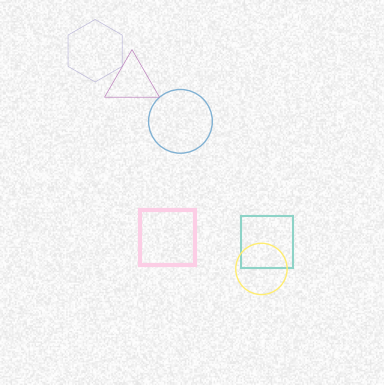[{"shape": "square", "thickness": 1.5, "radius": 0.34, "center": [0.693, 0.372]}, {"shape": "hexagon", "thickness": 0.5, "radius": 0.41, "center": [0.247, 0.868]}, {"shape": "circle", "thickness": 1, "radius": 0.41, "center": [0.469, 0.685]}, {"shape": "square", "thickness": 3, "radius": 0.35, "center": [0.435, 0.383]}, {"shape": "triangle", "thickness": 0.5, "radius": 0.41, "center": [0.343, 0.789]}, {"shape": "circle", "thickness": 1, "radius": 0.33, "center": [0.679, 0.301]}]